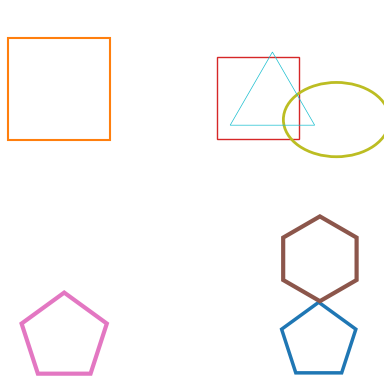[{"shape": "pentagon", "thickness": 2.5, "radius": 0.51, "center": [0.828, 0.114]}, {"shape": "square", "thickness": 1.5, "radius": 0.66, "center": [0.154, 0.768]}, {"shape": "square", "thickness": 1, "radius": 0.53, "center": [0.67, 0.746]}, {"shape": "hexagon", "thickness": 3, "radius": 0.55, "center": [0.831, 0.328]}, {"shape": "pentagon", "thickness": 3, "radius": 0.58, "center": [0.167, 0.124]}, {"shape": "oval", "thickness": 2, "radius": 0.69, "center": [0.874, 0.689]}, {"shape": "triangle", "thickness": 0.5, "radius": 0.63, "center": [0.708, 0.738]}]